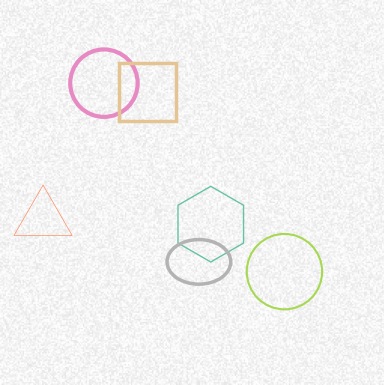[{"shape": "hexagon", "thickness": 1, "radius": 0.49, "center": [0.547, 0.418]}, {"shape": "triangle", "thickness": 0.5, "radius": 0.44, "center": [0.112, 0.432]}, {"shape": "circle", "thickness": 3, "radius": 0.44, "center": [0.27, 0.784]}, {"shape": "circle", "thickness": 1.5, "radius": 0.49, "center": [0.739, 0.294]}, {"shape": "square", "thickness": 2.5, "radius": 0.37, "center": [0.383, 0.761]}, {"shape": "oval", "thickness": 2.5, "radius": 0.41, "center": [0.517, 0.32]}]